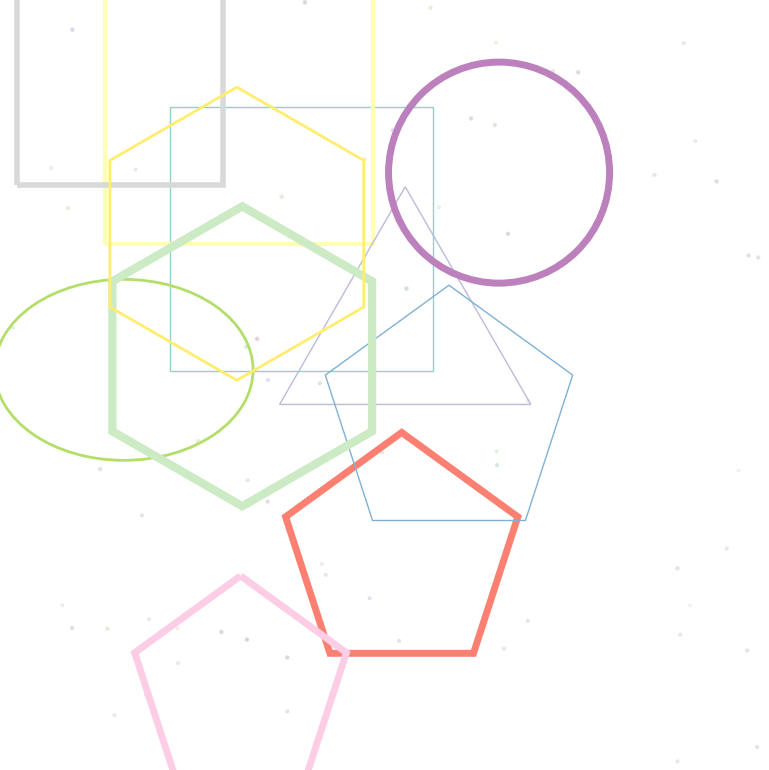[{"shape": "square", "thickness": 0.5, "radius": 0.86, "center": [0.392, 0.69]}, {"shape": "square", "thickness": 1.5, "radius": 0.87, "center": [0.311, 0.857]}, {"shape": "triangle", "thickness": 0.5, "radius": 0.94, "center": [0.526, 0.569]}, {"shape": "pentagon", "thickness": 2.5, "radius": 0.79, "center": [0.522, 0.28]}, {"shape": "pentagon", "thickness": 0.5, "radius": 0.84, "center": [0.583, 0.461]}, {"shape": "oval", "thickness": 1, "radius": 0.84, "center": [0.161, 0.52]}, {"shape": "pentagon", "thickness": 2.5, "radius": 0.72, "center": [0.312, 0.108]}, {"shape": "square", "thickness": 2, "radius": 0.67, "center": [0.155, 0.894]}, {"shape": "circle", "thickness": 2.5, "radius": 0.72, "center": [0.648, 0.776]}, {"shape": "hexagon", "thickness": 3, "radius": 0.97, "center": [0.315, 0.537]}, {"shape": "hexagon", "thickness": 1, "radius": 0.95, "center": [0.308, 0.696]}]